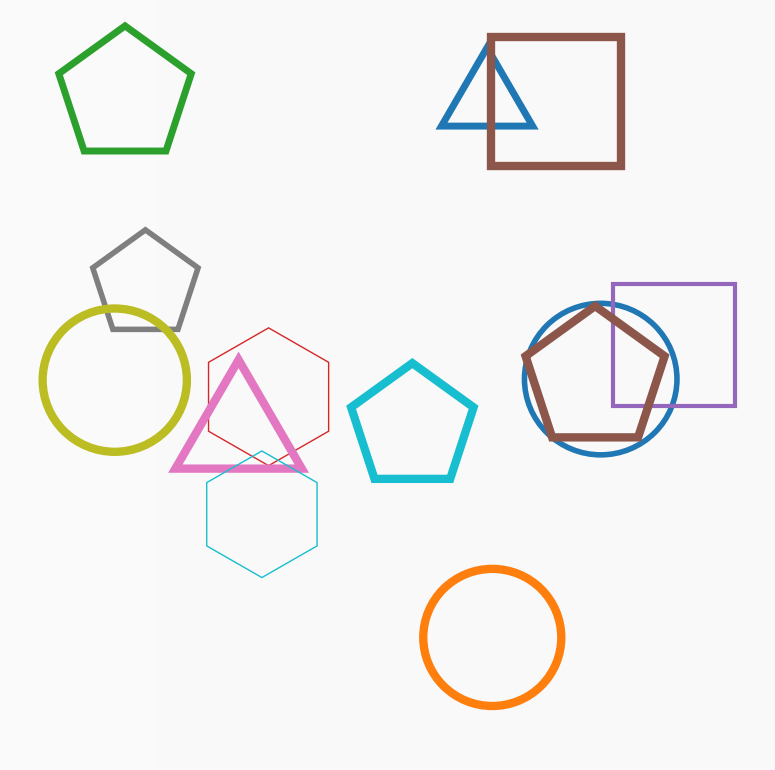[{"shape": "circle", "thickness": 2, "radius": 0.49, "center": [0.775, 0.508]}, {"shape": "triangle", "thickness": 2.5, "radius": 0.34, "center": [0.628, 0.87]}, {"shape": "circle", "thickness": 3, "radius": 0.45, "center": [0.635, 0.172]}, {"shape": "pentagon", "thickness": 2.5, "radius": 0.45, "center": [0.161, 0.877]}, {"shape": "hexagon", "thickness": 0.5, "radius": 0.45, "center": [0.347, 0.485]}, {"shape": "square", "thickness": 1.5, "radius": 0.4, "center": [0.87, 0.552]}, {"shape": "pentagon", "thickness": 3, "radius": 0.47, "center": [0.768, 0.508]}, {"shape": "square", "thickness": 3, "radius": 0.42, "center": [0.718, 0.868]}, {"shape": "triangle", "thickness": 3, "radius": 0.47, "center": [0.308, 0.438]}, {"shape": "pentagon", "thickness": 2, "radius": 0.36, "center": [0.188, 0.63]}, {"shape": "circle", "thickness": 3, "radius": 0.47, "center": [0.148, 0.506]}, {"shape": "hexagon", "thickness": 0.5, "radius": 0.41, "center": [0.338, 0.332]}, {"shape": "pentagon", "thickness": 3, "radius": 0.42, "center": [0.532, 0.445]}]